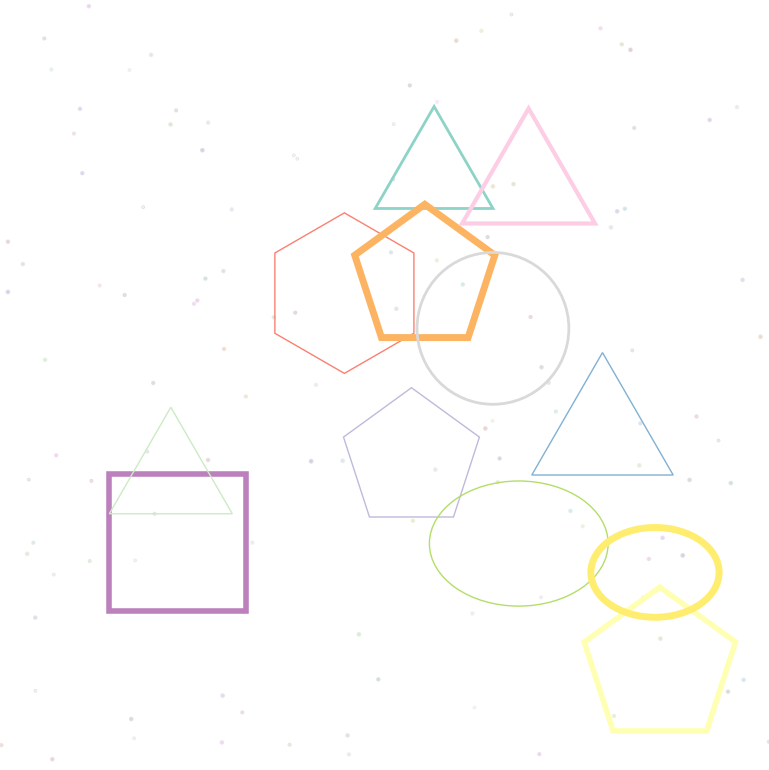[{"shape": "triangle", "thickness": 1, "radius": 0.44, "center": [0.564, 0.773]}, {"shape": "pentagon", "thickness": 2, "radius": 0.52, "center": [0.857, 0.134]}, {"shape": "pentagon", "thickness": 0.5, "radius": 0.46, "center": [0.534, 0.404]}, {"shape": "hexagon", "thickness": 0.5, "radius": 0.52, "center": [0.447, 0.619]}, {"shape": "triangle", "thickness": 0.5, "radius": 0.53, "center": [0.782, 0.436]}, {"shape": "pentagon", "thickness": 2.5, "radius": 0.48, "center": [0.552, 0.639]}, {"shape": "oval", "thickness": 0.5, "radius": 0.58, "center": [0.674, 0.294]}, {"shape": "triangle", "thickness": 1.5, "radius": 0.5, "center": [0.686, 0.76]}, {"shape": "circle", "thickness": 1, "radius": 0.49, "center": [0.64, 0.574]}, {"shape": "square", "thickness": 2, "radius": 0.45, "center": [0.231, 0.295]}, {"shape": "triangle", "thickness": 0.5, "radius": 0.46, "center": [0.222, 0.379]}, {"shape": "oval", "thickness": 2.5, "radius": 0.42, "center": [0.851, 0.257]}]